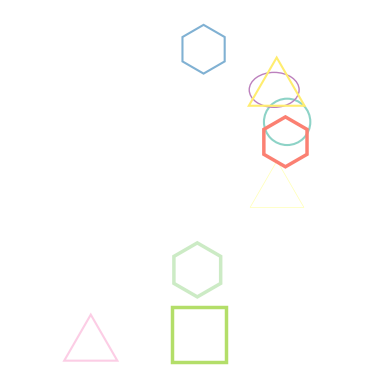[{"shape": "circle", "thickness": 1.5, "radius": 0.3, "center": [0.746, 0.683]}, {"shape": "triangle", "thickness": 0.5, "radius": 0.4, "center": [0.72, 0.502]}, {"shape": "hexagon", "thickness": 2.5, "radius": 0.32, "center": [0.741, 0.632]}, {"shape": "hexagon", "thickness": 1.5, "radius": 0.32, "center": [0.529, 0.872]}, {"shape": "square", "thickness": 2.5, "radius": 0.35, "center": [0.517, 0.131]}, {"shape": "triangle", "thickness": 1.5, "radius": 0.4, "center": [0.236, 0.103]}, {"shape": "oval", "thickness": 1, "radius": 0.32, "center": [0.712, 0.767]}, {"shape": "hexagon", "thickness": 2.5, "radius": 0.35, "center": [0.512, 0.299]}, {"shape": "triangle", "thickness": 1.5, "radius": 0.42, "center": [0.719, 0.767]}]